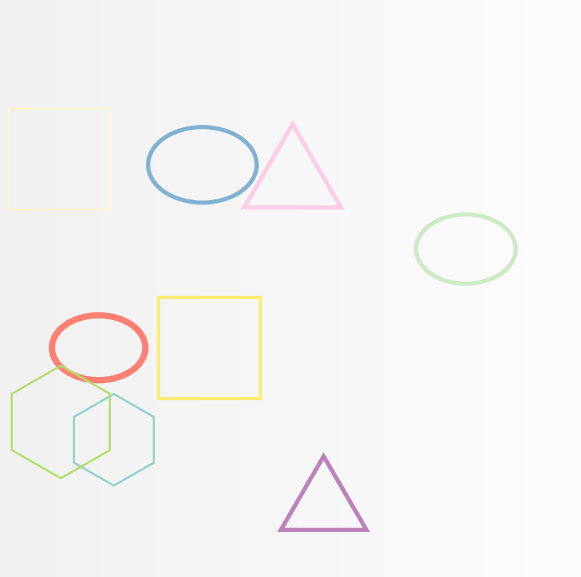[{"shape": "hexagon", "thickness": 1, "radius": 0.4, "center": [0.196, 0.238]}, {"shape": "square", "thickness": 0.5, "radius": 0.44, "center": [0.102, 0.725]}, {"shape": "oval", "thickness": 3, "radius": 0.4, "center": [0.17, 0.397]}, {"shape": "oval", "thickness": 2, "radius": 0.47, "center": [0.348, 0.714]}, {"shape": "hexagon", "thickness": 1, "radius": 0.49, "center": [0.105, 0.268]}, {"shape": "triangle", "thickness": 2, "radius": 0.48, "center": [0.503, 0.688]}, {"shape": "triangle", "thickness": 2, "radius": 0.42, "center": [0.557, 0.124]}, {"shape": "oval", "thickness": 2, "radius": 0.43, "center": [0.801, 0.568]}, {"shape": "square", "thickness": 1.5, "radius": 0.44, "center": [0.36, 0.397]}]